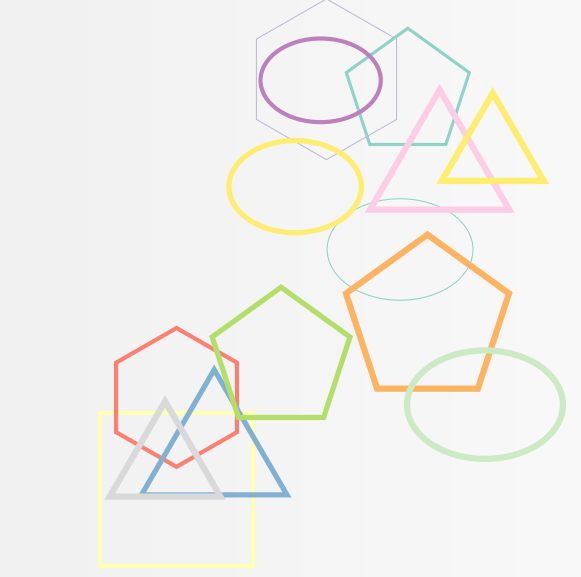[{"shape": "pentagon", "thickness": 1.5, "radius": 0.56, "center": [0.702, 0.839]}, {"shape": "oval", "thickness": 0.5, "radius": 0.63, "center": [0.688, 0.567]}, {"shape": "square", "thickness": 2, "radius": 0.66, "center": [0.304, 0.152]}, {"shape": "hexagon", "thickness": 0.5, "radius": 0.7, "center": [0.562, 0.862]}, {"shape": "hexagon", "thickness": 2, "radius": 0.6, "center": [0.304, 0.311]}, {"shape": "triangle", "thickness": 2.5, "radius": 0.72, "center": [0.369, 0.214]}, {"shape": "pentagon", "thickness": 3, "radius": 0.74, "center": [0.735, 0.445]}, {"shape": "pentagon", "thickness": 2.5, "radius": 0.62, "center": [0.484, 0.377]}, {"shape": "triangle", "thickness": 3, "radius": 0.69, "center": [0.756, 0.705]}, {"shape": "triangle", "thickness": 3, "radius": 0.55, "center": [0.284, 0.194]}, {"shape": "oval", "thickness": 2, "radius": 0.52, "center": [0.552, 0.86]}, {"shape": "oval", "thickness": 3, "radius": 0.67, "center": [0.834, 0.298]}, {"shape": "triangle", "thickness": 3, "radius": 0.51, "center": [0.848, 0.737]}, {"shape": "oval", "thickness": 2.5, "radius": 0.57, "center": [0.508, 0.676]}]